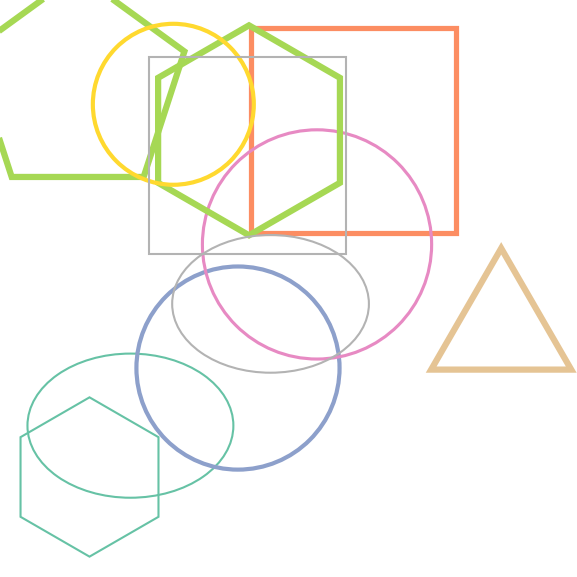[{"shape": "oval", "thickness": 1, "radius": 0.89, "center": [0.226, 0.262]}, {"shape": "hexagon", "thickness": 1, "radius": 0.69, "center": [0.155, 0.173]}, {"shape": "square", "thickness": 2.5, "radius": 0.89, "center": [0.612, 0.773]}, {"shape": "circle", "thickness": 2, "radius": 0.88, "center": [0.412, 0.362]}, {"shape": "circle", "thickness": 1.5, "radius": 0.99, "center": [0.549, 0.576]}, {"shape": "hexagon", "thickness": 3, "radius": 0.91, "center": [0.431, 0.773]}, {"shape": "pentagon", "thickness": 3, "radius": 0.97, "center": [0.134, 0.85]}, {"shape": "circle", "thickness": 2, "radius": 0.7, "center": [0.3, 0.819]}, {"shape": "triangle", "thickness": 3, "radius": 0.7, "center": [0.868, 0.429]}, {"shape": "square", "thickness": 1, "radius": 0.85, "center": [0.428, 0.73]}, {"shape": "oval", "thickness": 1, "radius": 0.85, "center": [0.468, 0.473]}]